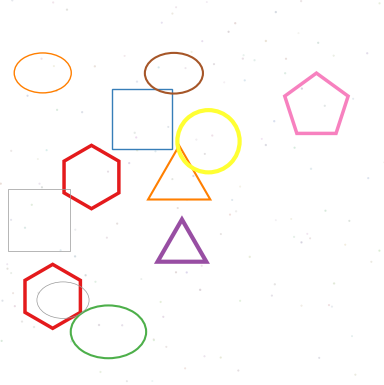[{"shape": "hexagon", "thickness": 2.5, "radius": 0.42, "center": [0.137, 0.23]}, {"shape": "hexagon", "thickness": 2.5, "radius": 0.41, "center": [0.238, 0.54]}, {"shape": "square", "thickness": 1, "radius": 0.39, "center": [0.369, 0.691]}, {"shape": "oval", "thickness": 1.5, "radius": 0.49, "center": [0.282, 0.138]}, {"shape": "triangle", "thickness": 3, "radius": 0.37, "center": [0.473, 0.357]}, {"shape": "triangle", "thickness": 1.5, "radius": 0.47, "center": [0.465, 0.528]}, {"shape": "oval", "thickness": 1, "radius": 0.37, "center": [0.111, 0.811]}, {"shape": "circle", "thickness": 3, "radius": 0.4, "center": [0.542, 0.633]}, {"shape": "oval", "thickness": 1.5, "radius": 0.38, "center": [0.452, 0.81]}, {"shape": "pentagon", "thickness": 2.5, "radius": 0.43, "center": [0.822, 0.724]}, {"shape": "oval", "thickness": 0.5, "radius": 0.34, "center": [0.164, 0.22]}, {"shape": "square", "thickness": 0.5, "radius": 0.41, "center": [0.101, 0.429]}]